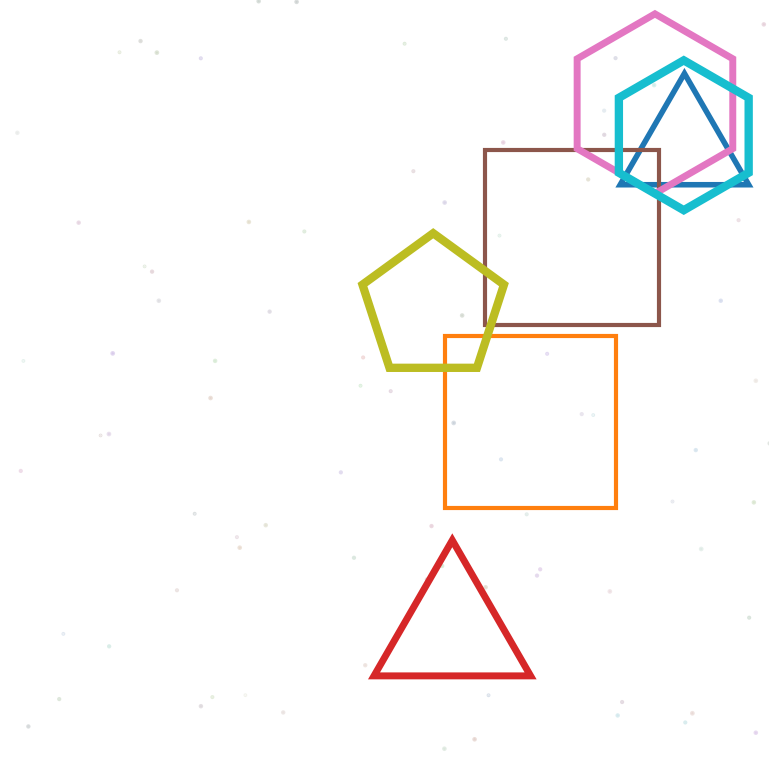[{"shape": "triangle", "thickness": 2, "radius": 0.48, "center": [0.889, 0.808]}, {"shape": "square", "thickness": 1.5, "radius": 0.56, "center": [0.689, 0.452]}, {"shape": "triangle", "thickness": 2.5, "radius": 0.59, "center": [0.587, 0.181]}, {"shape": "square", "thickness": 1.5, "radius": 0.57, "center": [0.743, 0.692]}, {"shape": "hexagon", "thickness": 2.5, "radius": 0.58, "center": [0.851, 0.865]}, {"shape": "pentagon", "thickness": 3, "radius": 0.48, "center": [0.563, 0.6]}, {"shape": "hexagon", "thickness": 3, "radius": 0.49, "center": [0.888, 0.824]}]